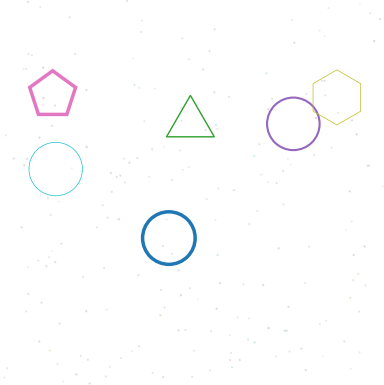[{"shape": "circle", "thickness": 2.5, "radius": 0.34, "center": [0.439, 0.382]}, {"shape": "triangle", "thickness": 1, "radius": 0.36, "center": [0.495, 0.68]}, {"shape": "circle", "thickness": 1.5, "radius": 0.34, "center": [0.762, 0.678]}, {"shape": "pentagon", "thickness": 2.5, "radius": 0.31, "center": [0.137, 0.754]}, {"shape": "hexagon", "thickness": 0.5, "radius": 0.36, "center": [0.875, 0.747]}, {"shape": "circle", "thickness": 0.5, "radius": 0.35, "center": [0.145, 0.561]}]